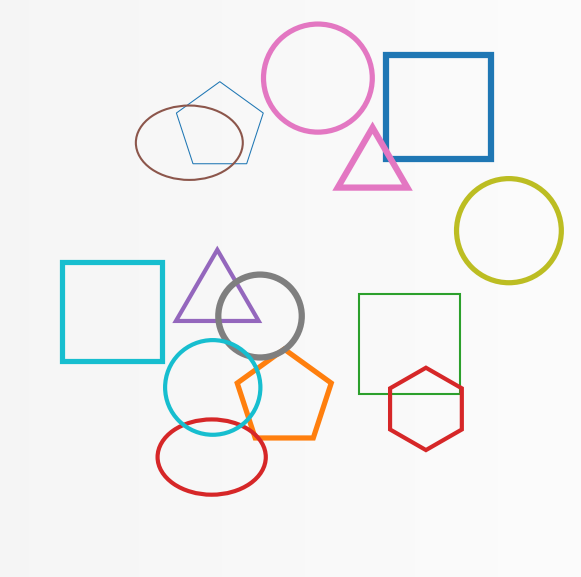[{"shape": "pentagon", "thickness": 0.5, "radius": 0.39, "center": [0.378, 0.779]}, {"shape": "square", "thickness": 3, "radius": 0.45, "center": [0.754, 0.814]}, {"shape": "pentagon", "thickness": 2.5, "radius": 0.43, "center": [0.489, 0.31]}, {"shape": "square", "thickness": 1, "radius": 0.43, "center": [0.705, 0.403]}, {"shape": "oval", "thickness": 2, "radius": 0.47, "center": [0.364, 0.208]}, {"shape": "hexagon", "thickness": 2, "radius": 0.36, "center": [0.733, 0.291]}, {"shape": "triangle", "thickness": 2, "radius": 0.41, "center": [0.374, 0.484]}, {"shape": "oval", "thickness": 1, "radius": 0.46, "center": [0.326, 0.752]}, {"shape": "triangle", "thickness": 3, "radius": 0.35, "center": [0.641, 0.709]}, {"shape": "circle", "thickness": 2.5, "radius": 0.47, "center": [0.547, 0.864]}, {"shape": "circle", "thickness": 3, "radius": 0.36, "center": [0.447, 0.452]}, {"shape": "circle", "thickness": 2.5, "radius": 0.45, "center": [0.876, 0.6]}, {"shape": "circle", "thickness": 2, "radius": 0.41, "center": [0.366, 0.328]}, {"shape": "square", "thickness": 2.5, "radius": 0.43, "center": [0.192, 0.459]}]